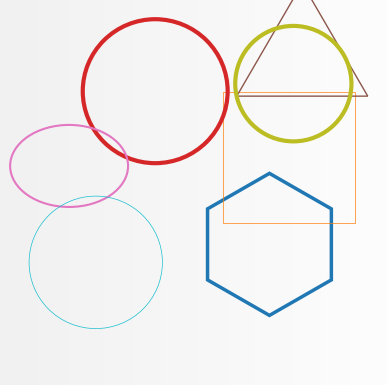[{"shape": "hexagon", "thickness": 2.5, "radius": 0.92, "center": [0.695, 0.365]}, {"shape": "square", "thickness": 0.5, "radius": 0.85, "center": [0.746, 0.591]}, {"shape": "circle", "thickness": 3, "radius": 0.93, "center": [0.401, 0.763]}, {"shape": "triangle", "thickness": 1, "radius": 0.98, "center": [0.78, 0.848]}, {"shape": "oval", "thickness": 1.5, "radius": 0.76, "center": [0.178, 0.569]}, {"shape": "circle", "thickness": 3, "radius": 0.75, "center": [0.757, 0.783]}, {"shape": "circle", "thickness": 0.5, "radius": 0.86, "center": [0.247, 0.319]}]